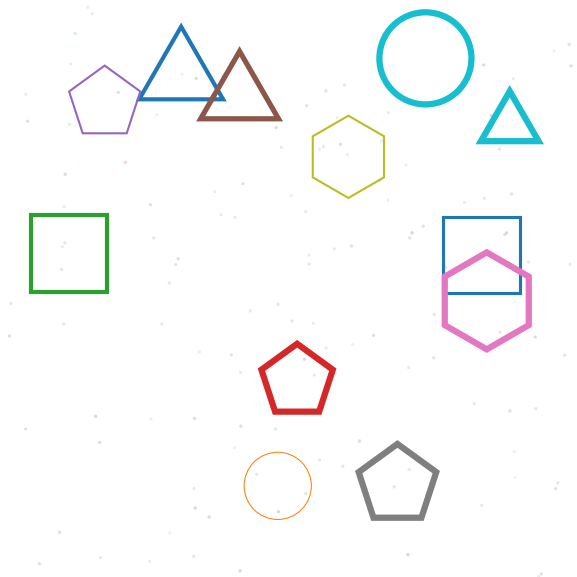[{"shape": "square", "thickness": 1.5, "radius": 0.33, "center": [0.834, 0.558]}, {"shape": "triangle", "thickness": 2, "radius": 0.42, "center": [0.314, 0.869]}, {"shape": "circle", "thickness": 0.5, "radius": 0.29, "center": [0.481, 0.158]}, {"shape": "square", "thickness": 2, "radius": 0.33, "center": [0.12, 0.56]}, {"shape": "pentagon", "thickness": 3, "radius": 0.32, "center": [0.514, 0.339]}, {"shape": "pentagon", "thickness": 1, "radius": 0.32, "center": [0.181, 0.821]}, {"shape": "triangle", "thickness": 2.5, "radius": 0.39, "center": [0.415, 0.832]}, {"shape": "hexagon", "thickness": 3, "radius": 0.42, "center": [0.843, 0.478]}, {"shape": "pentagon", "thickness": 3, "radius": 0.35, "center": [0.688, 0.16]}, {"shape": "hexagon", "thickness": 1, "radius": 0.36, "center": [0.603, 0.728]}, {"shape": "circle", "thickness": 3, "radius": 0.4, "center": [0.737, 0.898]}, {"shape": "triangle", "thickness": 3, "radius": 0.29, "center": [0.883, 0.784]}]